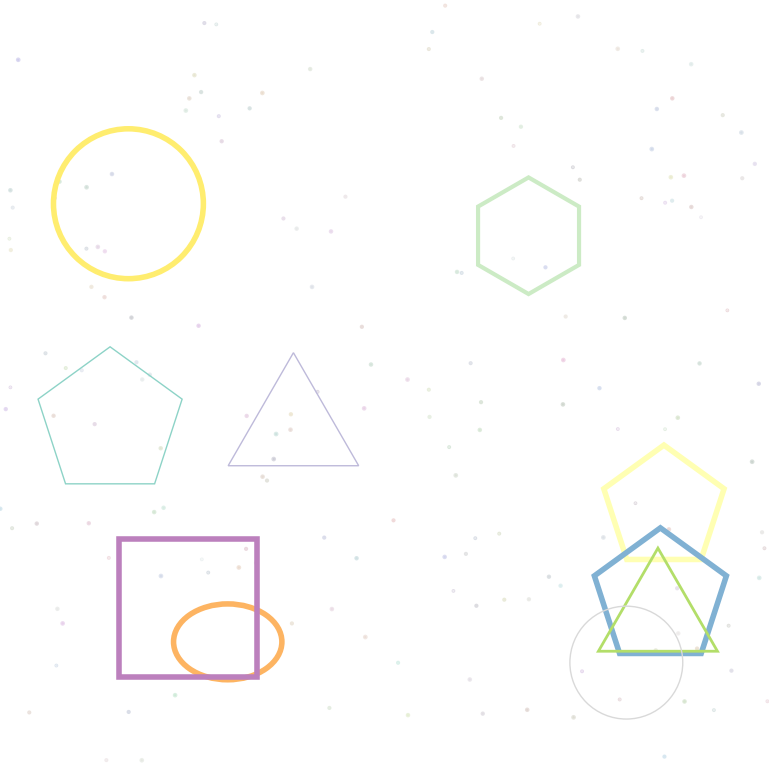[{"shape": "pentagon", "thickness": 0.5, "radius": 0.49, "center": [0.143, 0.451]}, {"shape": "pentagon", "thickness": 2, "radius": 0.41, "center": [0.862, 0.34]}, {"shape": "triangle", "thickness": 0.5, "radius": 0.49, "center": [0.381, 0.444]}, {"shape": "pentagon", "thickness": 2, "radius": 0.45, "center": [0.858, 0.224]}, {"shape": "oval", "thickness": 2, "radius": 0.35, "center": [0.296, 0.166]}, {"shape": "triangle", "thickness": 1, "radius": 0.45, "center": [0.854, 0.199]}, {"shape": "circle", "thickness": 0.5, "radius": 0.37, "center": [0.813, 0.139]}, {"shape": "square", "thickness": 2, "radius": 0.45, "center": [0.244, 0.21]}, {"shape": "hexagon", "thickness": 1.5, "radius": 0.38, "center": [0.686, 0.694]}, {"shape": "circle", "thickness": 2, "radius": 0.49, "center": [0.167, 0.735]}]